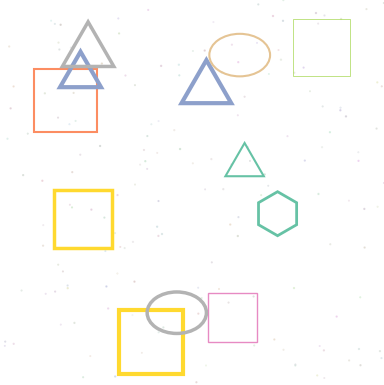[{"shape": "hexagon", "thickness": 2, "radius": 0.29, "center": [0.721, 0.445]}, {"shape": "triangle", "thickness": 1.5, "radius": 0.29, "center": [0.635, 0.571]}, {"shape": "square", "thickness": 1.5, "radius": 0.41, "center": [0.17, 0.739]}, {"shape": "triangle", "thickness": 3, "radius": 0.37, "center": [0.536, 0.769]}, {"shape": "triangle", "thickness": 3, "radius": 0.31, "center": [0.209, 0.804]}, {"shape": "square", "thickness": 1, "radius": 0.32, "center": [0.603, 0.176]}, {"shape": "square", "thickness": 0.5, "radius": 0.37, "center": [0.835, 0.876]}, {"shape": "square", "thickness": 3, "radius": 0.42, "center": [0.393, 0.113]}, {"shape": "square", "thickness": 2.5, "radius": 0.38, "center": [0.215, 0.431]}, {"shape": "oval", "thickness": 1.5, "radius": 0.39, "center": [0.623, 0.857]}, {"shape": "triangle", "thickness": 2.5, "radius": 0.39, "center": [0.229, 0.866]}, {"shape": "oval", "thickness": 2.5, "radius": 0.38, "center": [0.459, 0.188]}]